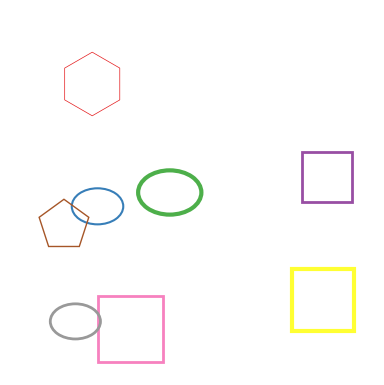[{"shape": "hexagon", "thickness": 0.5, "radius": 0.41, "center": [0.24, 0.782]}, {"shape": "oval", "thickness": 1.5, "radius": 0.33, "center": [0.253, 0.464]}, {"shape": "oval", "thickness": 3, "radius": 0.41, "center": [0.441, 0.5]}, {"shape": "square", "thickness": 2, "radius": 0.32, "center": [0.849, 0.541]}, {"shape": "square", "thickness": 3, "radius": 0.4, "center": [0.839, 0.221]}, {"shape": "pentagon", "thickness": 1, "radius": 0.34, "center": [0.166, 0.415]}, {"shape": "square", "thickness": 2, "radius": 0.43, "center": [0.339, 0.146]}, {"shape": "oval", "thickness": 2, "radius": 0.33, "center": [0.196, 0.165]}]